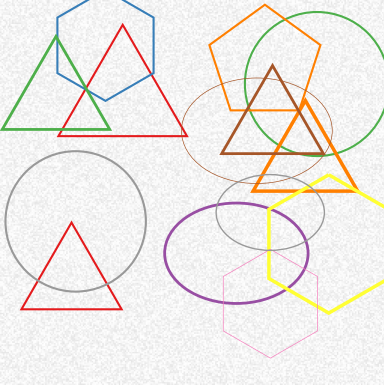[{"shape": "triangle", "thickness": 1.5, "radius": 0.75, "center": [0.186, 0.272]}, {"shape": "triangle", "thickness": 1.5, "radius": 0.96, "center": [0.319, 0.743]}, {"shape": "hexagon", "thickness": 1.5, "radius": 0.72, "center": [0.274, 0.882]}, {"shape": "triangle", "thickness": 2, "radius": 0.81, "center": [0.145, 0.744]}, {"shape": "circle", "thickness": 1.5, "radius": 0.94, "center": [0.823, 0.782]}, {"shape": "oval", "thickness": 2, "radius": 0.93, "center": [0.614, 0.342]}, {"shape": "triangle", "thickness": 2.5, "radius": 0.78, "center": [0.793, 0.582]}, {"shape": "pentagon", "thickness": 1.5, "radius": 0.76, "center": [0.688, 0.836]}, {"shape": "hexagon", "thickness": 2.5, "radius": 0.9, "center": [0.854, 0.366]}, {"shape": "triangle", "thickness": 2, "radius": 0.76, "center": [0.708, 0.677]}, {"shape": "oval", "thickness": 0.5, "radius": 0.98, "center": [0.667, 0.66]}, {"shape": "hexagon", "thickness": 0.5, "radius": 0.71, "center": [0.702, 0.211]}, {"shape": "circle", "thickness": 1.5, "radius": 0.91, "center": [0.197, 0.425]}, {"shape": "oval", "thickness": 1, "radius": 0.7, "center": [0.702, 0.448]}]